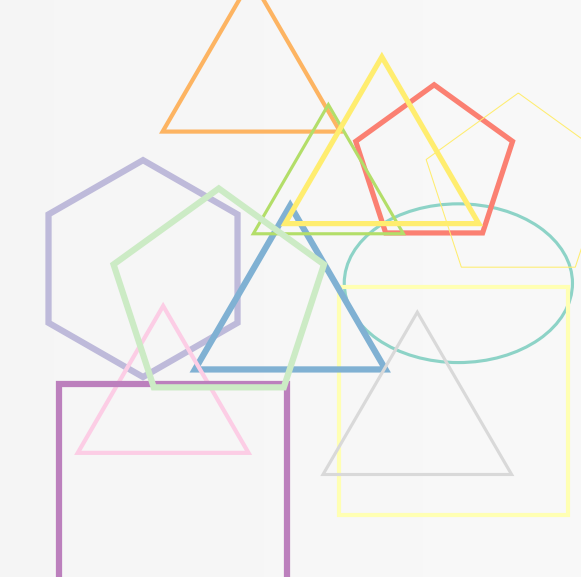[{"shape": "oval", "thickness": 1.5, "radius": 0.98, "center": [0.789, 0.509]}, {"shape": "square", "thickness": 2, "radius": 0.99, "center": [0.78, 0.304]}, {"shape": "hexagon", "thickness": 3, "radius": 0.94, "center": [0.246, 0.534]}, {"shape": "pentagon", "thickness": 2.5, "radius": 0.71, "center": [0.747, 0.711]}, {"shape": "triangle", "thickness": 3, "radius": 0.95, "center": [0.499, 0.454]}, {"shape": "triangle", "thickness": 2, "radius": 0.88, "center": [0.432, 0.859]}, {"shape": "triangle", "thickness": 1.5, "radius": 0.75, "center": [0.565, 0.669]}, {"shape": "triangle", "thickness": 2, "radius": 0.85, "center": [0.281, 0.3]}, {"shape": "triangle", "thickness": 1.5, "radius": 0.94, "center": [0.718, 0.271]}, {"shape": "square", "thickness": 3, "radius": 0.98, "center": [0.298, 0.138]}, {"shape": "pentagon", "thickness": 3, "radius": 0.95, "center": [0.376, 0.482]}, {"shape": "triangle", "thickness": 2.5, "radius": 0.96, "center": [0.657, 0.708]}, {"shape": "pentagon", "thickness": 0.5, "radius": 0.83, "center": [0.892, 0.671]}]